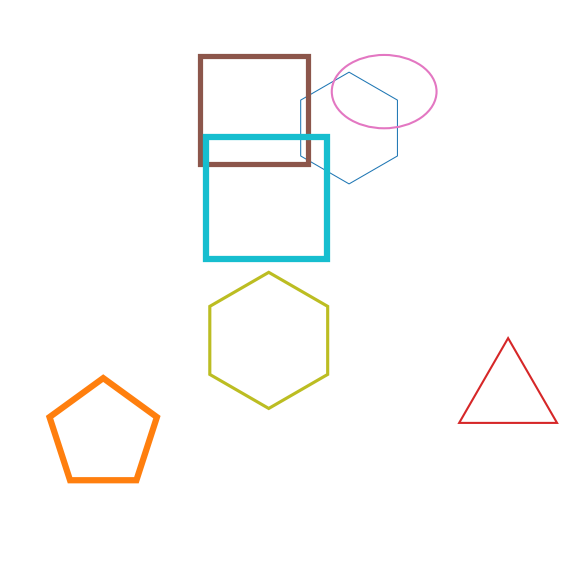[{"shape": "hexagon", "thickness": 0.5, "radius": 0.48, "center": [0.604, 0.777]}, {"shape": "pentagon", "thickness": 3, "radius": 0.49, "center": [0.179, 0.247]}, {"shape": "triangle", "thickness": 1, "radius": 0.49, "center": [0.88, 0.316]}, {"shape": "square", "thickness": 2.5, "radius": 0.47, "center": [0.44, 0.809]}, {"shape": "oval", "thickness": 1, "radius": 0.45, "center": [0.665, 0.84]}, {"shape": "hexagon", "thickness": 1.5, "radius": 0.59, "center": [0.465, 0.41]}, {"shape": "square", "thickness": 3, "radius": 0.53, "center": [0.461, 0.657]}]